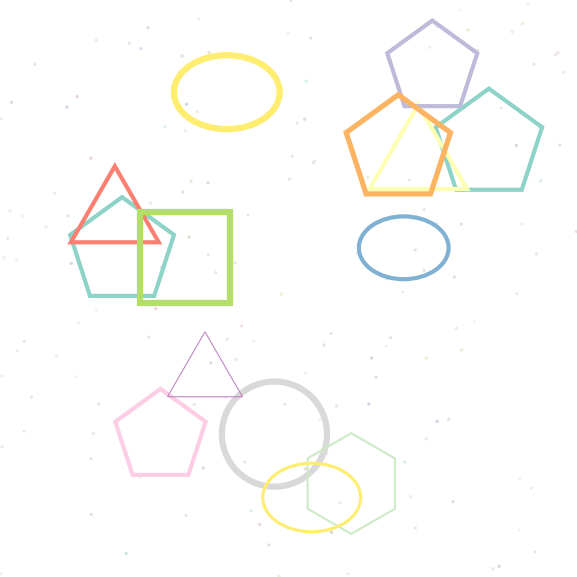[{"shape": "pentagon", "thickness": 2, "radius": 0.48, "center": [0.847, 0.749]}, {"shape": "pentagon", "thickness": 2, "radius": 0.47, "center": [0.211, 0.563]}, {"shape": "triangle", "thickness": 2, "radius": 0.49, "center": [0.724, 0.721]}, {"shape": "pentagon", "thickness": 2, "radius": 0.41, "center": [0.749, 0.882]}, {"shape": "triangle", "thickness": 2, "radius": 0.44, "center": [0.199, 0.624]}, {"shape": "oval", "thickness": 2, "radius": 0.39, "center": [0.699, 0.57]}, {"shape": "pentagon", "thickness": 2.5, "radius": 0.47, "center": [0.69, 0.74]}, {"shape": "square", "thickness": 3, "radius": 0.39, "center": [0.32, 0.553]}, {"shape": "pentagon", "thickness": 2, "radius": 0.41, "center": [0.278, 0.243]}, {"shape": "circle", "thickness": 3, "radius": 0.46, "center": [0.475, 0.247]}, {"shape": "triangle", "thickness": 0.5, "radius": 0.37, "center": [0.355, 0.35]}, {"shape": "hexagon", "thickness": 1, "radius": 0.44, "center": [0.608, 0.162]}, {"shape": "oval", "thickness": 3, "radius": 0.46, "center": [0.393, 0.839]}, {"shape": "oval", "thickness": 1.5, "radius": 0.42, "center": [0.54, 0.138]}]